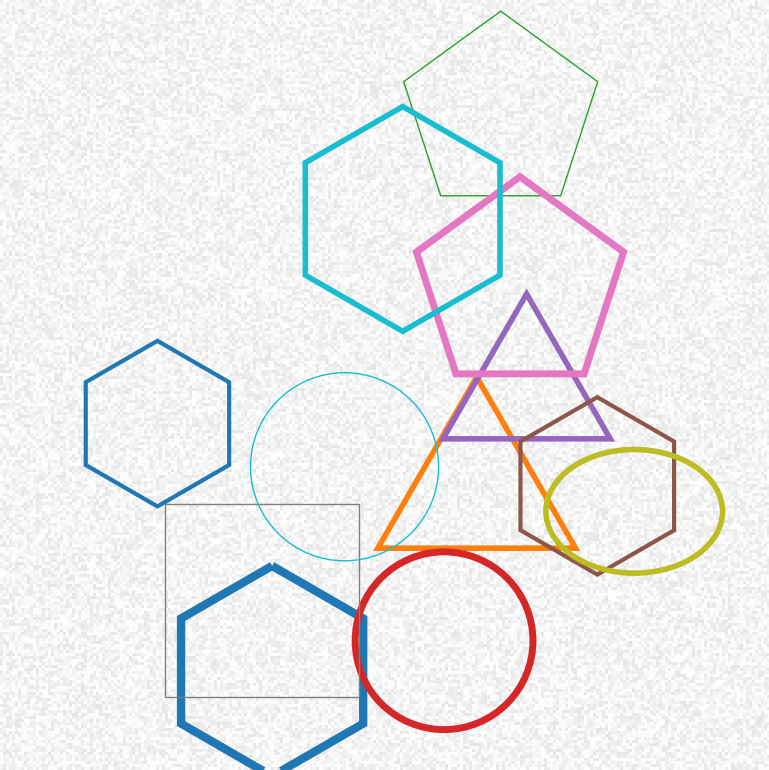[{"shape": "hexagon", "thickness": 1.5, "radius": 0.54, "center": [0.204, 0.45]}, {"shape": "hexagon", "thickness": 3, "radius": 0.68, "center": [0.353, 0.129]}, {"shape": "triangle", "thickness": 2, "radius": 0.74, "center": [0.619, 0.362]}, {"shape": "pentagon", "thickness": 0.5, "radius": 0.66, "center": [0.65, 0.853]}, {"shape": "circle", "thickness": 2.5, "radius": 0.58, "center": [0.577, 0.168]}, {"shape": "triangle", "thickness": 2, "radius": 0.63, "center": [0.684, 0.493]}, {"shape": "hexagon", "thickness": 1.5, "radius": 0.58, "center": [0.776, 0.369]}, {"shape": "pentagon", "thickness": 2.5, "radius": 0.71, "center": [0.675, 0.629]}, {"shape": "square", "thickness": 0.5, "radius": 0.63, "center": [0.34, 0.22]}, {"shape": "oval", "thickness": 2, "radius": 0.57, "center": [0.824, 0.336]}, {"shape": "hexagon", "thickness": 2, "radius": 0.73, "center": [0.523, 0.716]}, {"shape": "circle", "thickness": 0.5, "radius": 0.61, "center": [0.447, 0.394]}]